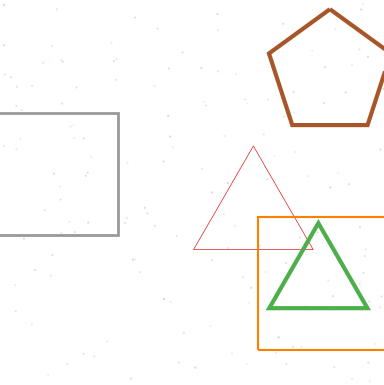[{"shape": "triangle", "thickness": 0.5, "radius": 0.9, "center": [0.658, 0.441]}, {"shape": "triangle", "thickness": 3, "radius": 0.74, "center": [0.827, 0.273]}, {"shape": "square", "thickness": 1.5, "radius": 0.86, "center": [0.842, 0.264]}, {"shape": "pentagon", "thickness": 3, "radius": 0.83, "center": [0.857, 0.81]}, {"shape": "square", "thickness": 2, "radius": 0.79, "center": [0.149, 0.548]}]